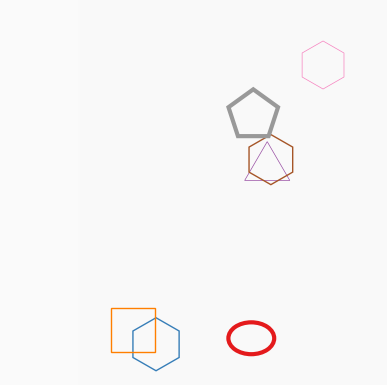[{"shape": "oval", "thickness": 3, "radius": 0.3, "center": [0.649, 0.121]}, {"shape": "hexagon", "thickness": 1, "radius": 0.34, "center": [0.403, 0.106]}, {"shape": "triangle", "thickness": 0.5, "radius": 0.34, "center": [0.69, 0.565]}, {"shape": "square", "thickness": 1, "radius": 0.29, "center": [0.343, 0.144]}, {"shape": "hexagon", "thickness": 1, "radius": 0.33, "center": [0.699, 0.585]}, {"shape": "hexagon", "thickness": 0.5, "radius": 0.31, "center": [0.834, 0.831]}, {"shape": "pentagon", "thickness": 3, "radius": 0.34, "center": [0.654, 0.701]}]